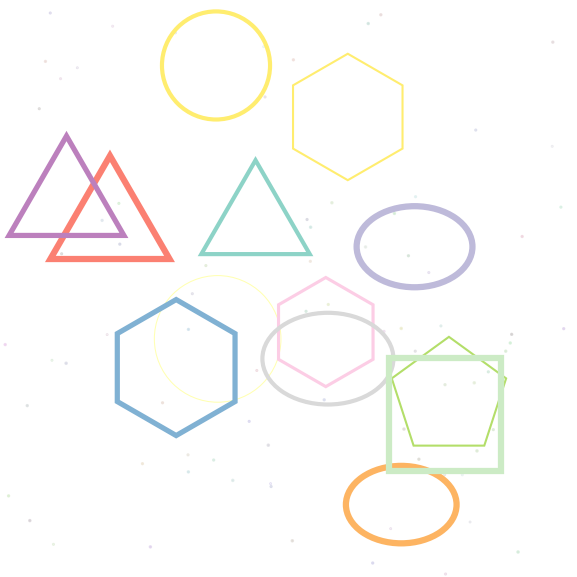[{"shape": "triangle", "thickness": 2, "radius": 0.54, "center": [0.442, 0.613]}, {"shape": "circle", "thickness": 0.5, "radius": 0.55, "center": [0.377, 0.412]}, {"shape": "oval", "thickness": 3, "radius": 0.5, "center": [0.718, 0.572]}, {"shape": "triangle", "thickness": 3, "radius": 0.6, "center": [0.19, 0.61]}, {"shape": "hexagon", "thickness": 2.5, "radius": 0.59, "center": [0.305, 0.363]}, {"shape": "oval", "thickness": 3, "radius": 0.48, "center": [0.695, 0.125]}, {"shape": "pentagon", "thickness": 1, "radius": 0.52, "center": [0.777, 0.312]}, {"shape": "hexagon", "thickness": 1.5, "radius": 0.47, "center": [0.564, 0.424]}, {"shape": "oval", "thickness": 2, "radius": 0.57, "center": [0.568, 0.378]}, {"shape": "triangle", "thickness": 2.5, "radius": 0.57, "center": [0.115, 0.649]}, {"shape": "square", "thickness": 3, "radius": 0.49, "center": [0.771, 0.281]}, {"shape": "circle", "thickness": 2, "radius": 0.47, "center": [0.374, 0.886]}, {"shape": "hexagon", "thickness": 1, "radius": 0.55, "center": [0.602, 0.797]}]